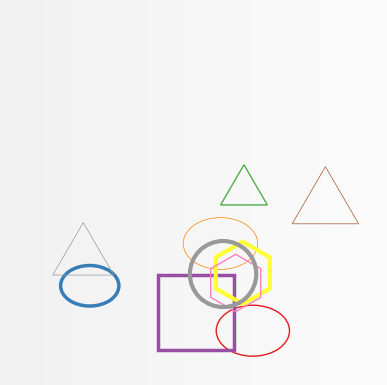[{"shape": "oval", "thickness": 1, "radius": 0.47, "center": [0.653, 0.141]}, {"shape": "oval", "thickness": 2.5, "radius": 0.38, "center": [0.232, 0.258]}, {"shape": "triangle", "thickness": 1, "radius": 0.35, "center": [0.63, 0.503]}, {"shape": "square", "thickness": 2.5, "radius": 0.49, "center": [0.506, 0.189]}, {"shape": "oval", "thickness": 0.5, "radius": 0.48, "center": [0.569, 0.367]}, {"shape": "hexagon", "thickness": 3, "radius": 0.4, "center": [0.627, 0.291]}, {"shape": "triangle", "thickness": 0.5, "radius": 0.49, "center": [0.84, 0.468]}, {"shape": "hexagon", "thickness": 1, "radius": 0.37, "center": [0.608, 0.265]}, {"shape": "triangle", "thickness": 0.5, "radius": 0.45, "center": [0.215, 0.331]}, {"shape": "circle", "thickness": 3, "radius": 0.43, "center": [0.576, 0.288]}]